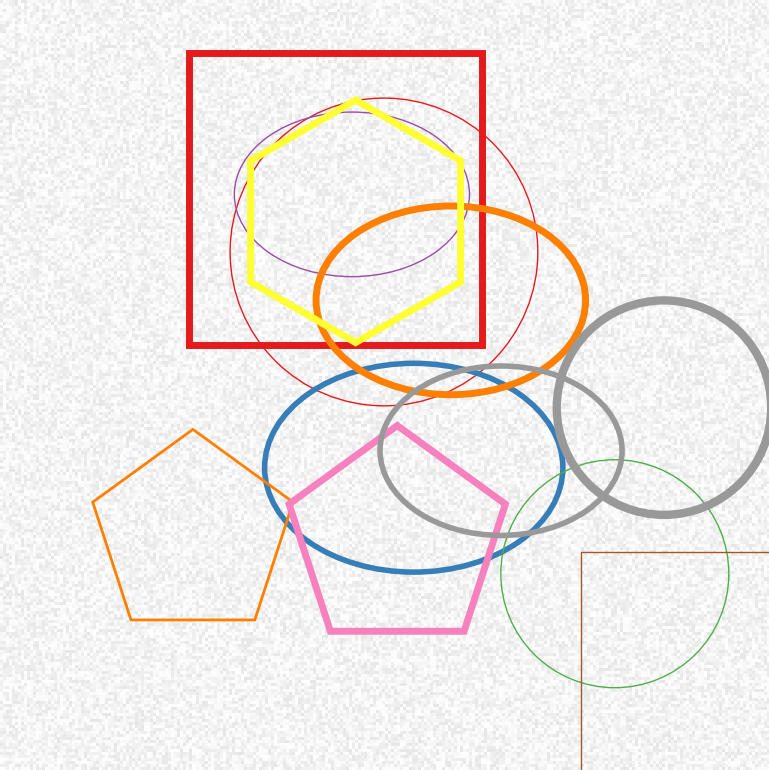[{"shape": "circle", "thickness": 0.5, "radius": 1.0, "center": [0.499, 0.673]}, {"shape": "square", "thickness": 2.5, "radius": 0.95, "center": [0.435, 0.742]}, {"shape": "oval", "thickness": 2, "radius": 0.97, "center": [0.537, 0.393]}, {"shape": "circle", "thickness": 0.5, "radius": 0.74, "center": [0.798, 0.255]}, {"shape": "oval", "thickness": 0.5, "radius": 0.76, "center": [0.457, 0.748]}, {"shape": "oval", "thickness": 2.5, "radius": 0.88, "center": [0.585, 0.61]}, {"shape": "pentagon", "thickness": 1, "radius": 0.68, "center": [0.251, 0.306]}, {"shape": "hexagon", "thickness": 2.5, "radius": 0.79, "center": [0.462, 0.713]}, {"shape": "square", "thickness": 0.5, "radius": 0.71, "center": [0.896, 0.141]}, {"shape": "pentagon", "thickness": 2.5, "radius": 0.74, "center": [0.516, 0.3]}, {"shape": "oval", "thickness": 2, "radius": 0.79, "center": [0.651, 0.415]}, {"shape": "circle", "thickness": 3, "radius": 0.7, "center": [0.862, 0.471]}]